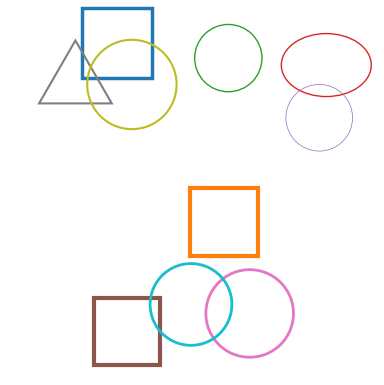[{"shape": "square", "thickness": 2.5, "radius": 0.45, "center": [0.304, 0.887]}, {"shape": "square", "thickness": 3, "radius": 0.44, "center": [0.582, 0.423]}, {"shape": "circle", "thickness": 1, "radius": 0.44, "center": [0.593, 0.849]}, {"shape": "oval", "thickness": 1, "radius": 0.58, "center": [0.848, 0.831]}, {"shape": "circle", "thickness": 0.5, "radius": 0.43, "center": [0.829, 0.694]}, {"shape": "square", "thickness": 3, "radius": 0.43, "center": [0.33, 0.14]}, {"shape": "circle", "thickness": 2, "radius": 0.57, "center": [0.648, 0.186]}, {"shape": "triangle", "thickness": 1.5, "radius": 0.55, "center": [0.196, 0.786]}, {"shape": "circle", "thickness": 1.5, "radius": 0.58, "center": [0.343, 0.781]}, {"shape": "circle", "thickness": 2, "radius": 0.53, "center": [0.496, 0.209]}]